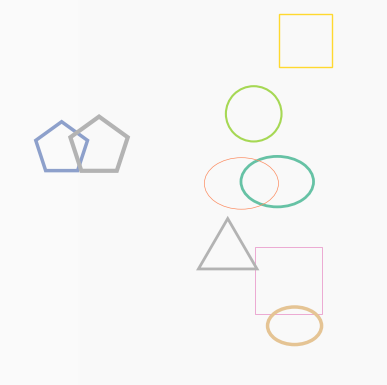[{"shape": "oval", "thickness": 2, "radius": 0.47, "center": [0.715, 0.528]}, {"shape": "oval", "thickness": 0.5, "radius": 0.48, "center": [0.623, 0.524]}, {"shape": "pentagon", "thickness": 2.5, "radius": 0.35, "center": [0.159, 0.614]}, {"shape": "square", "thickness": 0.5, "radius": 0.43, "center": [0.744, 0.271]}, {"shape": "circle", "thickness": 1.5, "radius": 0.36, "center": [0.655, 0.704]}, {"shape": "square", "thickness": 1, "radius": 0.34, "center": [0.789, 0.894]}, {"shape": "oval", "thickness": 2.5, "radius": 0.35, "center": [0.76, 0.154]}, {"shape": "triangle", "thickness": 2, "radius": 0.44, "center": [0.588, 0.345]}, {"shape": "pentagon", "thickness": 3, "radius": 0.39, "center": [0.256, 0.619]}]